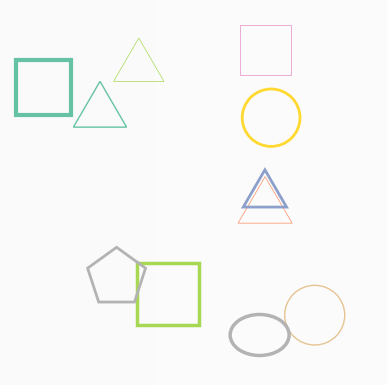[{"shape": "square", "thickness": 3, "radius": 0.36, "center": [0.112, 0.774]}, {"shape": "triangle", "thickness": 1, "radius": 0.4, "center": [0.258, 0.709]}, {"shape": "triangle", "thickness": 0.5, "radius": 0.4, "center": [0.684, 0.461]}, {"shape": "triangle", "thickness": 2, "radius": 0.32, "center": [0.684, 0.494]}, {"shape": "square", "thickness": 0.5, "radius": 0.33, "center": [0.686, 0.87]}, {"shape": "square", "thickness": 2.5, "radius": 0.4, "center": [0.435, 0.236]}, {"shape": "triangle", "thickness": 0.5, "radius": 0.38, "center": [0.358, 0.826]}, {"shape": "circle", "thickness": 2, "radius": 0.37, "center": [0.7, 0.694]}, {"shape": "circle", "thickness": 1, "radius": 0.39, "center": [0.812, 0.181]}, {"shape": "pentagon", "thickness": 2, "radius": 0.39, "center": [0.301, 0.279]}, {"shape": "oval", "thickness": 2.5, "radius": 0.38, "center": [0.67, 0.13]}]